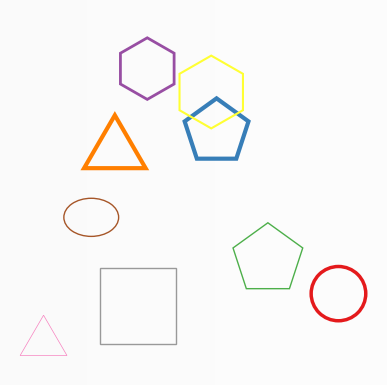[{"shape": "circle", "thickness": 2.5, "radius": 0.35, "center": [0.873, 0.237]}, {"shape": "pentagon", "thickness": 3, "radius": 0.43, "center": [0.559, 0.658]}, {"shape": "pentagon", "thickness": 1, "radius": 0.47, "center": [0.691, 0.327]}, {"shape": "hexagon", "thickness": 2, "radius": 0.4, "center": [0.38, 0.822]}, {"shape": "triangle", "thickness": 3, "radius": 0.46, "center": [0.296, 0.609]}, {"shape": "hexagon", "thickness": 1.5, "radius": 0.47, "center": [0.545, 0.761]}, {"shape": "oval", "thickness": 1, "radius": 0.35, "center": [0.235, 0.435]}, {"shape": "triangle", "thickness": 0.5, "radius": 0.35, "center": [0.112, 0.111]}, {"shape": "square", "thickness": 1, "radius": 0.49, "center": [0.356, 0.206]}]